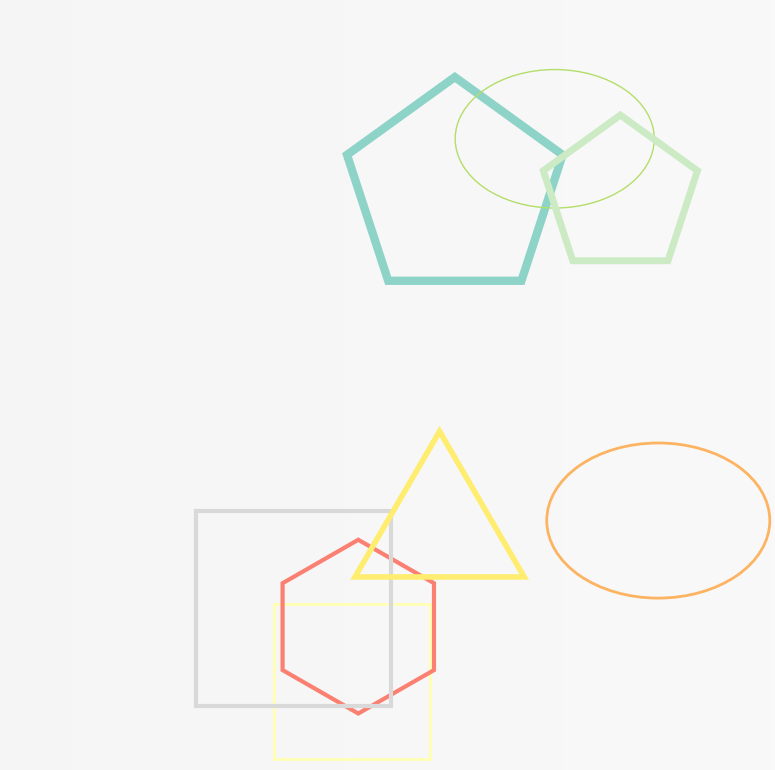[{"shape": "pentagon", "thickness": 3, "radius": 0.73, "center": [0.587, 0.754]}, {"shape": "square", "thickness": 1, "radius": 0.5, "center": [0.454, 0.115]}, {"shape": "hexagon", "thickness": 1.5, "radius": 0.56, "center": [0.462, 0.186]}, {"shape": "oval", "thickness": 1, "radius": 0.72, "center": [0.849, 0.324]}, {"shape": "oval", "thickness": 0.5, "radius": 0.64, "center": [0.716, 0.82]}, {"shape": "square", "thickness": 1.5, "radius": 0.63, "center": [0.379, 0.21]}, {"shape": "pentagon", "thickness": 2.5, "radius": 0.52, "center": [0.8, 0.746]}, {"shape": "triangle", "thickness": 2, "radius": 0.63, "center": [0.567, 0.314]}]